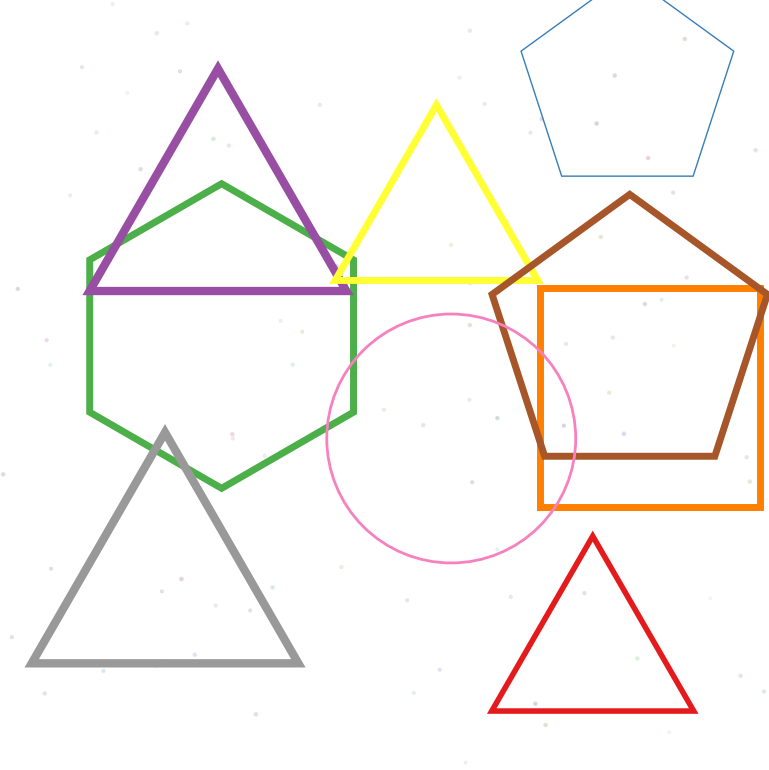[{"shape": "triangle", "thickness": 2, "radius": 0.76, "center": [0.77, 0.152]}, {"shape": "pentagon", "thickness": 0.5, "radius": 0.73, "center": [0.815, 0.889]}, {"shape": "hexagon", "thickness": 2.5, "radius": 0.99, "center": [0.288, 0.564]}, {"shape": "triangle", "thickness": 3, "radius": 0.96, "center": [0.283, 0.718]}, {"shape": "square", "thickness": 2.5, "radius": 0.71, "center": [0.844, 0.484]}, {"shape": "triangle", "thickness": 2.5, "radius": 0.76, "center": [0.567, 0.712]}, {"shape": "pentagon", "thickness": 2.5, "radius": 0.94, "center": [0.818, 0.56]}, {"shape": "circle", "thickness": 1, "radius": 0.81, "center": [0.586, 0.431]}, {"shape": "triangle", "thickness": 3, "radius": 1.0, "center": [0.214, 0.239]}]